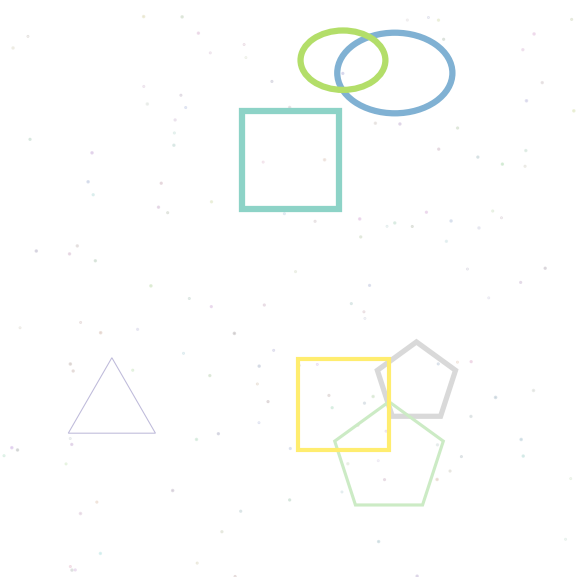[{"shape": "square", "thickness": 3, "radius": 0.42, "center": [0.503, 0.722]}, {"shape": "triangle", "thickness": 0.5, "radius": 0.44, "center": [0.194, 0.293]}, {"shape": "oval", "thickness": 3, "radius": 0.5, "center": [0.684, 0.873]}, {"shape": "oval", "thickness": 3, "radius": 0.37, "center": [0.594, 0.895]}, {"shape": "pentagon", "thickness": 2.5, "radius": 0.36, "center": [0.721, 0.336]}, {"shape": "pentagon", "thickness": 1.5, "radius": 0.49, "center": [0.674, 0.205]}, {"shape": "square", "thickness": 2, "radius": 0.39, "center": [0.595, 0.299]}]